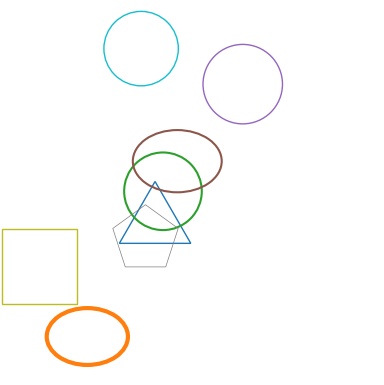[{"shape": "triangle", "thickness": 1, "radius": 0.54, "center": [0.403, 0.421]}, {"shape": "oval", "thickness": 3, "radius": 0.53, "center": [0.227, 0.126]}, {"shape": "circle", "thickness": 1.5, "radius": 0.5, "center": [0.423, 0.503]}, {"shape": "circle", "thickness": 1, "radius": 0.52, "center": [0.631, 0.781]}, {"shape": "oval", "thickness": 1.5, "radius": 0.58, "center": [0.46, 0.581]}, {"shape": "pentagon", "thickness": 0.5, "radius": 0.45, "center": [0.378, 0.379]}, {"shape": "square", "thickness": 1, "radius": 0.49, "center": [0.102, 0.308]}, {"shape": "circle", "thickness": 1, "radius": 0.48, "center": [0.367, 0.874]}]